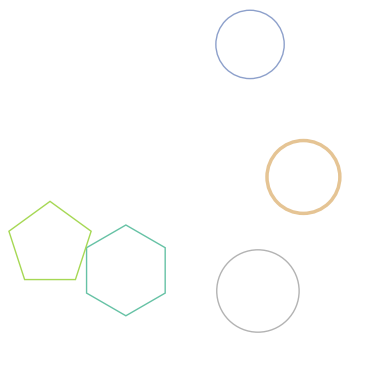[{"shape": "hexagon", "thickness": 1, "radius": 0.59, "center": [0.327, 0.298]}, {"shape": "circle", "thickness": 1, "radius": 0.44, "center": [0.649, 0.885]}, {"shape": "pentagon", "thickness": 1, "radius": 0.56, "center": [0.13, 0.365]}, {"shape": "circle", "thickness": 2.5, "radius": 0.47, "center": [0.788, 0.54]}, {"shape": "circle", "thickness": 1, "radius": 0.53, "center": [0.67, 0.244]}]